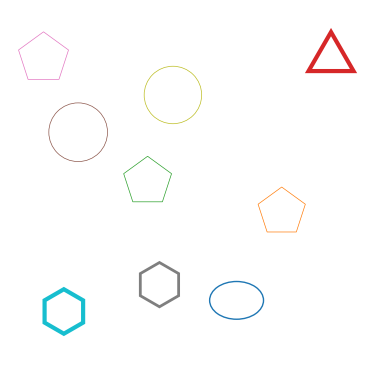[{"shape": "oval", "thickness": 1, "radius": 0.35, "center": [0.614, 0.22]}, {"shape": "pentagon", "thickness": 0.5, "radius": 0.32, "center": [0.732, 0.45]}, {"shape": "pentagon", "thickness": 0.5, "radius": 0.33, "center": [0.383, 0.529]}, {"shape": "triangle", "thickness": 3, "radius": 0.34, "center": [0.86, 0.849]}, {"shape": "circle", "thickness": 0.5, "radius": 0.38, "center": [0.203, 0.657]}, {"shape": "pentagon", "thickness": 0.5, "radius": 0.34, "center": [0.113, 0.849]}, {"shape": "hexagon", "thickness": 2, "radius": 0.29, "center": [0.414, 0.261]}, {"shape": "circle", "thickness": 0.5, "radius": 0.37, "center": [0.449, 0.753]}, {"shape": "hexagon", "thickness": 3, "radius": 0.29, "center": [0.166, 0.191]}]